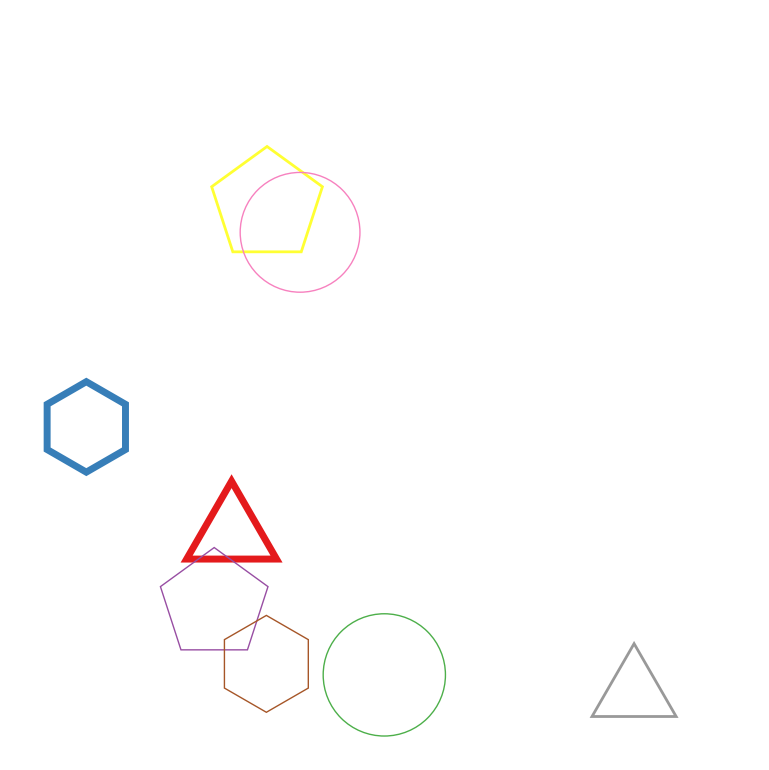[{"shape": "triangle", "thickness": 2.5, "radius": 0.34, "center": [0.301, 0.308]}, {"shape": "hexagon", "thickness": 2.5, "radius": 0.29, "center": [0.112, 0.446]}, {"shape": "circle", "thickness": 0.5, "radius": 0.4, "center": [0.499, 0.124]}, {"shape": "pentagon", "thickness": 0.5, "radius": 0.37, "center": [0.278, 0.215]}, {"shape": "pentagon", "thickness": 1, "radius": 0.38, "center": [0.347, 0.734]}, {"shape": "hexagon", "thickness": 0.5, "radius": 0.31, "center": [0.346, 0.138]}, {"shape": "circle", "thickness": 0.5, "radius": 0.39, "center": [0.39, 0.698]}, {"shape": "triangle", "thickness": 1, "radius": 0.32, "center": [0.823, 0.101]}]